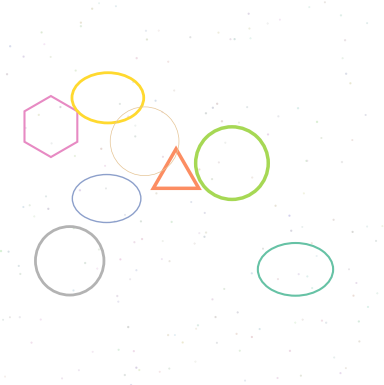[{"shape": "oval", "thickness": 1.5, "radius": 0.49, "center": [0.768, 0.3]}, {"shape": "triangle", "thickness": 2.5, "radius": 0.34, "center": [0.457, 0.545]}, {"shape": "oval", "thickness": 1, "radius": 0.44, "center": [0.277, 0.484]}, {"shape": "hexagon", "thickness": 1.5, "radius": 0.4, "center": [0.132, 0.671]}, {"shape": "circle", "thickness": 2.5, "radius": 0.47, "center": [0.602, 0.576]}, {"shape": "oval", "thickness": 2, "radius": 0.47, "center": [0.28, 0.746]}, {"shape": "circle", "thickness": 0.5, "radius": 0.45, "center": [0.376, 0.633]}, {"shape": "circle", "thickness": 2, "radius": 0.44, "center": [0.181, 0.323]}]